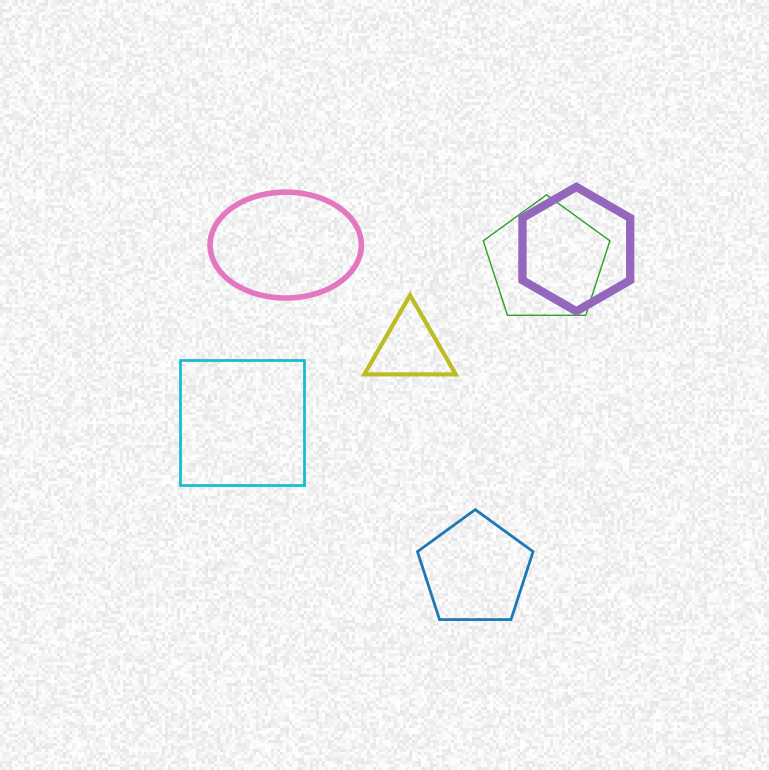[{"shape": "pentagon", "thickness": 1, "radius": 0.39, "center": [0.617, 0.259]}, {"shape": "pentagon", "thickness": 0.5, "radius": 0.43, "center": [0.71, 0.661]}, {"shape": "hexagon", "thickness": 3, "radius": 0.4, "center": [0.748, 0.676]}, {"shape": "oval", "thickness": 2, "radius": 0.49, "center": [0.371, 0.682]}, {"shape": "triangle", "thickness": 1.5, "radius": 0.34, "center": [0.533, 0.548]}, {"shape": "square", "thickness": 1, "radius": 0.4, "center": [0.314, 0.451]}]